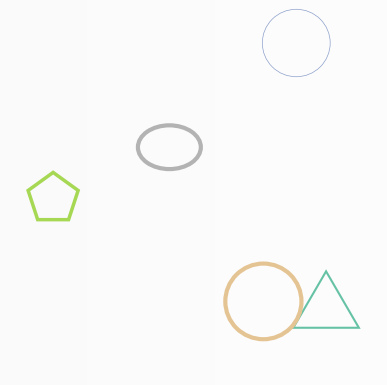[{"shape": "triangle", "thickness": 1.5, "radius": 0.49, "center": [0.841, 0.198]}, {"shape": "circle", "thickness": 0.5, "radius": 0.44, "center": [0.765, 0.888]}, {"shape": "pentagon", "thickness": 2.5, "radius": 0.34, "center": [0.137, 0.484]}, {"shape": "circle", "thickness": 3, "radius": 0.49, "center": [0.68, 0.217]}, {"shape": "oval", "thickness": 3, "radius": 0.41, "center": [0.437, 0.618]}]